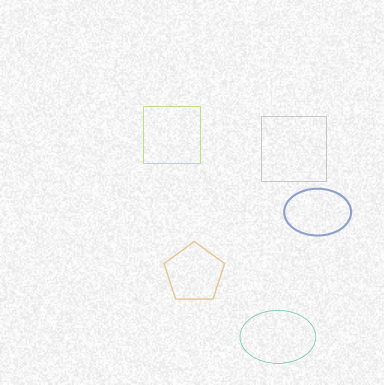[{"shape": "oval", "thickness": 0.5, "radius": 0.49, "center": [0.722, 0.125]}, {"shape": "oval", "thickness": 1.5, "radius": 0.43, "center": [0.825, 0.449]}, {"shape": "square", "thickness": 0.5, "radius": 0.37, "center": [0.446, 0.651]}, {"shape": "pentagon", "thickness": 1, "radius": 0.41, "center": [0.505, 0.29]}, {"shape": "square", "thickness": 0.5, "radius": 0.42, "center": [0.763, 0.614]}]